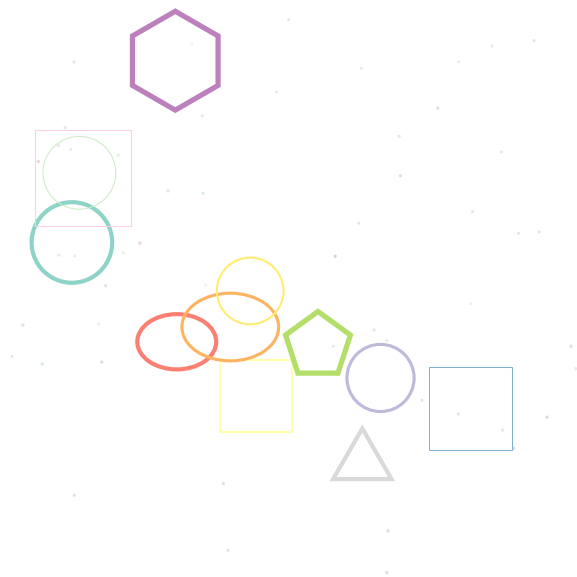[{"shape": "circle", "thickness": 2, "radius": 0.35, "center": [0.125, 0.579]}, {"shape": "square", "thickness": 1, "radius": 0.31, "center": [0.443, 0.313]}, {"shape": "circle", "thickness": 1.5, "radius": 0.29, "center": [0.659, 0.345]}, {"shape": "oval", "thickness": 2, "radius": 0.34, "center": [0.306, 0.407]}, {"shape": "square", "thickness": 0.5, "radius": 0.36, "center": [0.815, 0.292]}, {"shape": "oval", "thickness": 1.5, "radius": 0.42, "center": [0.399, 0.433]}, {"shape": "pentagon", "thickness": 2.5, "radius": 0.3, "center": [0.551, 0.401]}, {"shape": "square", "thickness": 0.5, "radius": 0.42, "center": [0.143, 0.691]}, {"shape": "triangle", "thickness": 2, "radius": 0.29, "center": [0.627, 0.199]}, {"shape": "hexagon", "thickness": 2.5, "radius": 0.43, "center": [0.303, 0.894]}, {"shape": "circle", "thickness": 0.5, "radius": 0.32, "center": [0.137, 0.7]}, {"shape": "circle", "thickness": 1, "radius": 0.29, "center": [0.433, 0.495]}]